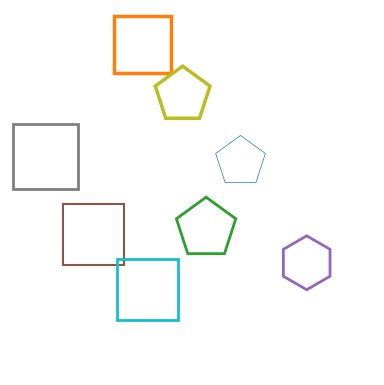[{"shape": "pentagon", "thickness": 0.5, "radius": 0.34, "center": [0.625, 0.58]}, {"shape": "square", "thickness": 2.5, "radius": 0.37, "center": [0.37, 0.885]}, {"shape": "pentagon", "thickness": 2, "radius": 0.41, "center": [0.535, 0.407]}, {"shape": "hexagon", "thickness": 2, "radius": 0.35, "center": [0.797, 0.317]}, {"shape": "square", "thickness": 1.5, "radius": 0.39, "center": [0.242, 0.391]}, {"shape": "square", "thickness": 2, "radius": 0.42, "center": [0.119, 0.593]}, {"shape": "pentagon", "thickness": 2.5, "radius": 0.37, "center": [0.474, 0.753]}, {"shape": "square", "thickness": 2, "radius": 0.39, "center": [0.383, 0.249]}]